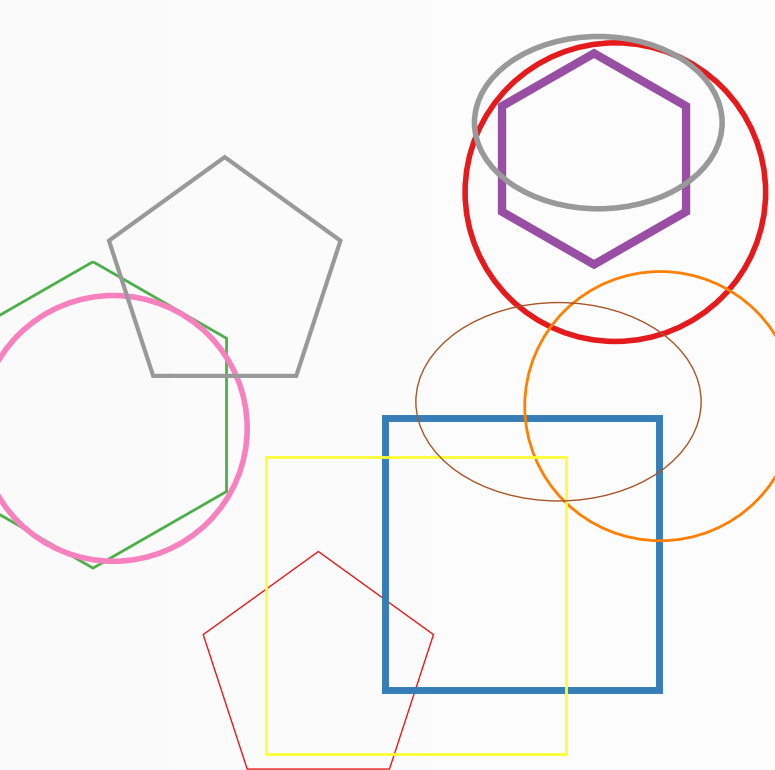[{"shape": "circle", "thickness": 2, "radius": 0.97, "center": [0.794, 0.75]}, {"shape": "pentagon", "thickness": 0.5, "radius": 0.78, "center": [0.411, 0.128]}, {"shape": "square", "thickness": 2.5, "radius": 0.88, "center": [0.673, 0.28]}, {"shape": "hexagon", "thickness": 1, "radius": 0.99, "center": [0.12, 0.461]}, {"shape": "hexagon", "thickness": 3, "radius": 0.69, "center": [0.767, 0.794]}, {"shape": "circle", "thickness": 1, "radius": 0.87, "center": [0.852, 0.473]}, {"shape": "square", "thickness": 1, "radius": 0.97, "center": [0.537, 0.214]}, {"shape": "oval", "thickness": 0.5, "radius": 0.92, "center": [0.721, 0.478]}, {"shape": "circle", "thickness": 2, "radius": 0.86, "center": [0.146, 0.444]}, {"shape": "oval", "thickness": 2, "radius": 0.8, "center": [0.772, 0.841]}, {"shape": "pentagon", "thickness": 1.5, "radius": 0.79, "center": [0.29, 0.639]}]